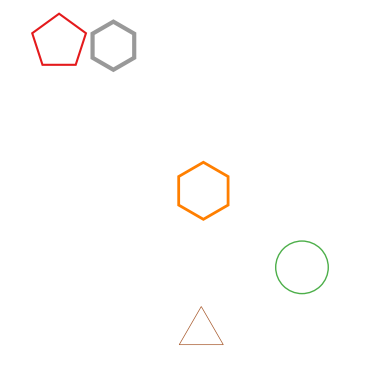[{"shape": "pentagon", "thickness": 1.5, "radius": 0.37, "center": [0.153, 0.891]}, {"shape": "circle", "thickness": 1, "radius": 0.34, "center": [0.784, 0.306]}, {"shape": "hexagon", "thickness": 2, "radius": 0.37, "center": [0.528, 0.504]}, {"shape": "triangle", "thickness": 0.5, "radius": 0.33, "center": [0.523, 0.138]}, {"shape": "hexagon", "thickness": 3, "radius": 0.31, "center": [0.295, 0.881]}]